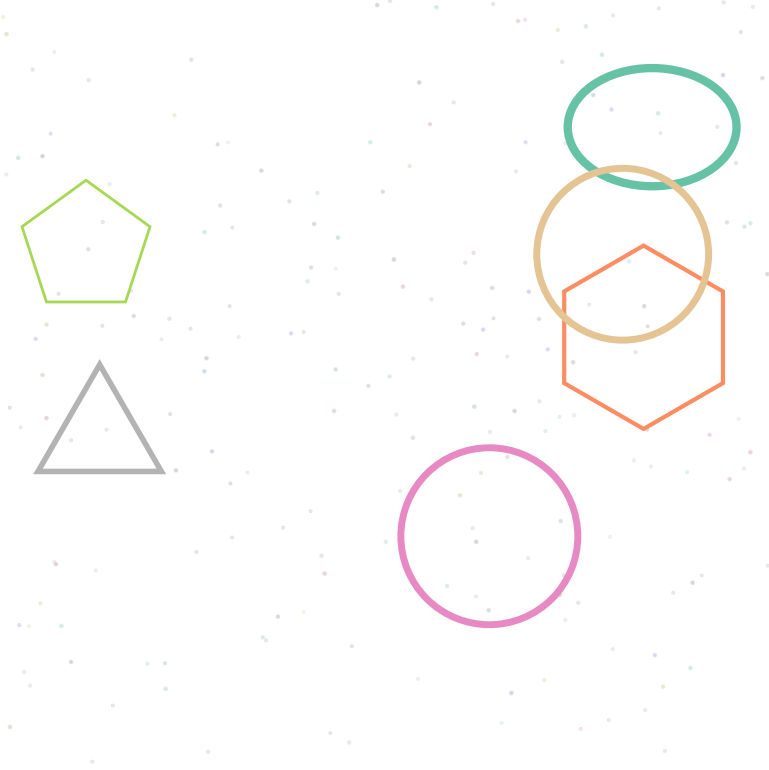[{"shape": "oval", "thickness": 3, "radius": 0.55, "center": [0.847, 0.835]}, {"shape": "hexagon", "thickness": 1.5, "radius": 0.6, "center": [0.836, 0.562]}, {"shape": "circle", "thickness": 2.5, "radius": 0.57, "center": [0.635, 0.304]}, {"shape": "pentagon", "thickness": 1, "radius": 0.44, "center": [0.112, 0.679]}, {"shape": "circle", "thickness": 2.5, "radius": 0.56, "center": [0.809, 0.67]}, {"shape": "triangle", "thickness": 2, "radius": 0.46, "center": [0.129, 0.434]}]